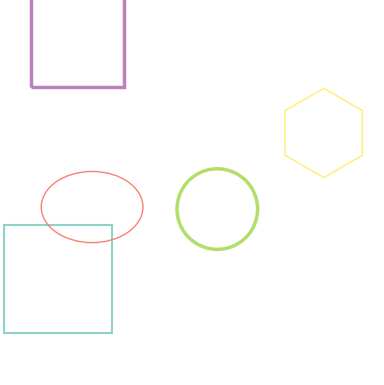[{"shape": "square", "thickness": 1.5, "radius": 0.7, "center": [0.151, 0.275]}, {"shape": "oval", "thickness": 1, "radius": 0.66, "center": [0.239, 0.462]}, {"shape": "circle", "thickness": 2.5, "radius": 0.52, "center": [0.564, 0.457]}, {"shape": "square", "thickness": 2.5, "radius": 0.6, "center": [0.201, 0.895]}, {"shape": "hexagon", "thickness": 1, "radius": 0.58, "center": [0.841, 0.655]}]